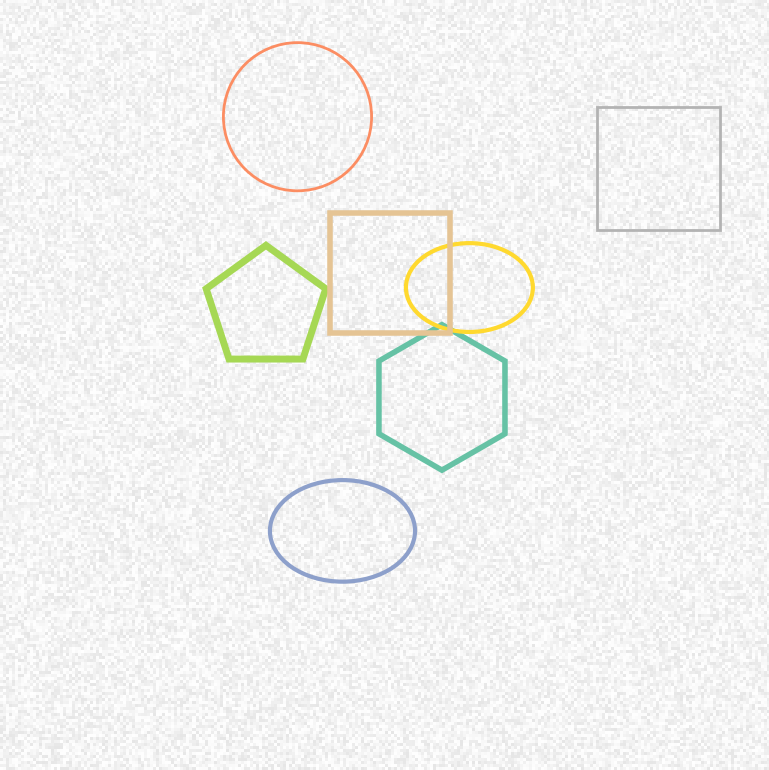[{"shape": "hexagon", "thickness": 2, "radius": 0.47, "center": [0.574, 0.484]}, {"shape": "circle", "thickness": 1, "radius": 0.48, "center": [0.386, 0.848]}, {"shape": "oval", "thickness": 1.5, "radius": 0.47, "center": [0.445, 0.311]}, {"shape": "pentagon", "thickness": 2.5, "radius": 0.41, "center": [0.345, 0.6]}, {"shape": "oval", "thickness": 1.5, "radius": 0.41, "center": [0.61, 0.627]}, {"shape": "square", "thickness": 2, "radius": 0.39, "center": [0.506, 0.645]}, {"shape": "square", "thickness": 1, "radius": 0.4, "center": [0.855, 0.781]}]